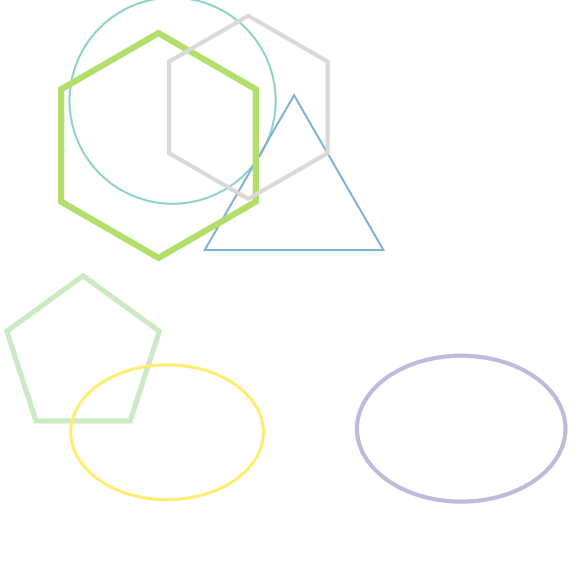[{"shape": "circle", "thickness": 1, "radius": 0.89, "center": [0.299, 0.825]}, {"shape": "oval", "thickness": 2, "radius": 0.9, "center": [0.799, 0.257]}, {"shape": "triangle", "thickness": 1, "radius": 0.89, "center": [0.509, 0.656]}, {"shape": "hexagon", "thickness": 3, "radius": 0.97, "center": [0.274, 0.747]}, {"shape": "hexagon", "thickness": 2, "radius": 0.79, "center": [0.43, 0.813]}, {"shape": "pentagon", "thickness": 2.5, "radius": 0.69, "center": [0.144, 0.383]}, {"shape": "oval", "thickness": 1.5, "radius": 0.83, "center": [0.289, 0.251]}]